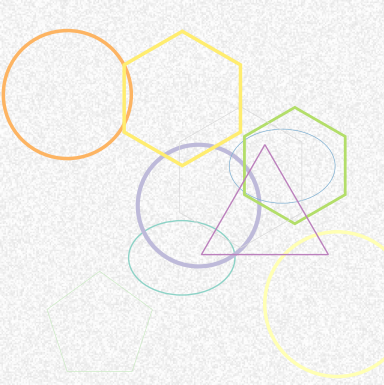[{"shape": "oval", "thickness": 1, "radius": 0.69, "center": [0.472, 0.33]}, {"shape": "circle", "thickness": 2.5, "radius": 0.94, "center": [0.876, 0.21]}, {"shape": "circle", "thickness": 3, "radius": 0.79, "center": [0.516, 0.466]}, {"shape": "oval", "thickness": 0.5, "radius": 0.69, "center": [0.733, 0.568]}, {"shape": "circle", "thickness": 2.5, "radius": 0.83, "center": [0.175, 0.754]}, {"shape": "hexagon", "thickness": 2, "radius": 0.76, "center": [0.766, 0.57]}, {"shape": "hexagon", "thickness": 0.5, "radius": 0.92, "center": [0.625, 0.539]}, {"shape": "triangle", "thickness": 1, "radius": 0.95, "center": [0.688, 0.434]}, {"shape": "pentagon", "thickness": 0.5, "radius": 0.72, "center": [0.259, 0.152]}, {"shape": "hexagon", "thickness": 2.5, "radius": 0.87, "center": [0.474, 0.744]}]